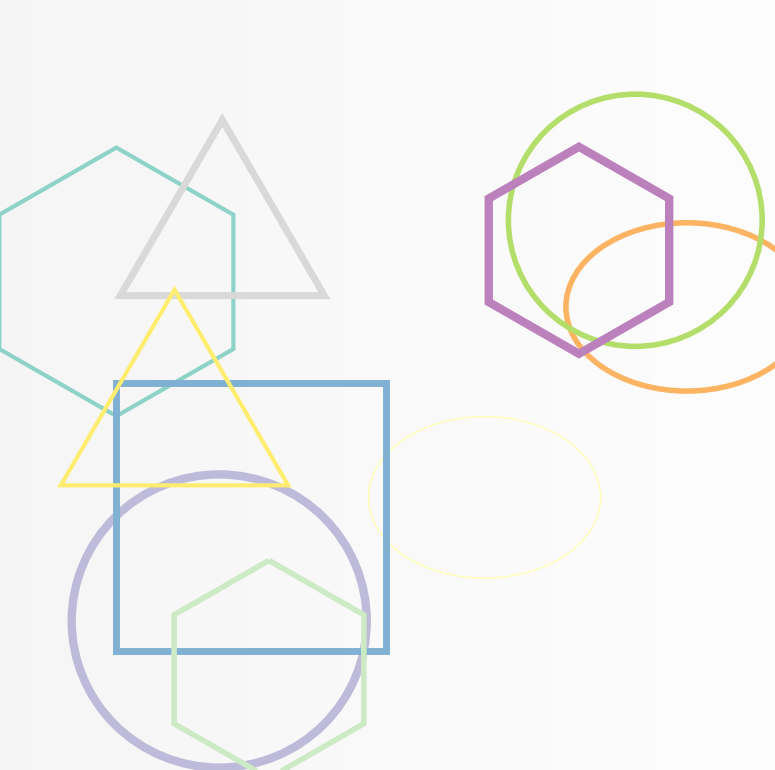[{"shape": "hexagon", "thickness": 1.5, "radius": 0.87, "center": [0.15, 0.634]}, {"shape": "oval", "thickness": 0.5, "radius": 0.75, "center": [0.625, 0.354]}, {"shape": "circle", "thickness": 3, "radius": 0.95, "center": [0.283, 0.194]}, {"shape": "square", "thickness": 2.5, "radius": 0.87, "center": [0.324, 0.329]}, {"shape": "oval", "thickness": 2, "radius": 0.78, "center": [0.886, 0.601]}, {"shape": "circle", "thickness": 2, "radius": 0.82, "center": [0.82, 0.714]}, {"shape": "triangle", "thickness": 2.5, "radius": 0.76, "center": [0.287, 0.692]}, {"shape": "hexagon", "thickness": 3, "radius": 0.67, "center": [0.747, 0.675]}, {"shape": "hexagon", "thickness": 2, "radius": 0.71, "center": [0.347, 0.131]}, {"shape": "triangle", "thickness": 1.5, "radius": 0.85, "center": [0.225, 0.454]}]